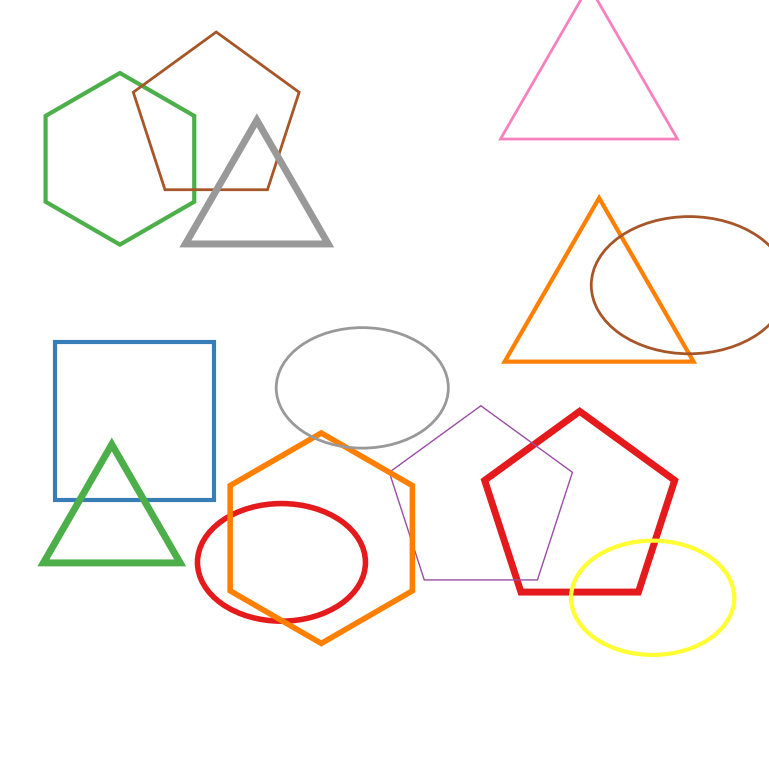[{"shape": "pentagon", "thickness": 2.5, "radius": 0.65, "center": [0.753, 0.336]}, {"shape": "oval", "thickness": 2, "radius": 0.55, "center": [0.366, 0.27]}, {"shape": "square", "thickness": 1.5, "radius": 0.52, "center": [0.175, 0.453]}, {"shape": "hexagon", "thickness": 1.5, "radius": 0.56, "center": [0.156, 0.794]}, {"shape": "triangle", "thickness": 2.5, "radius": 0.51, "center": [0.145, 0.32]}, {"shape": "pentagon", "thickness": 0.5, "radius": 0.63, "center": [0.624, 0.348]}, {"shape": "triangle", "thickness": 1.5, "radius": 0.71, "center": [0.778, 0.601]}, {"shape": "hexagon", "thickness": 2, "radius": 0.68, "center": [0.417, 0.301]}, {"shape": "oval", "thickness": 1.5, "radius": 0.53, "center": [0.848, 0.224]}, {"shape": "pentagon", "thickness": 1, "radius": 0.57, "center": [0.281, 0.845]}, {"shape": "oval", "thickness": 1, "radius": 0.64, "center": [0.895, 0.63]}, {"shape": "triangle", "thickness": 1, "radius": 0.66, "center": [0.765, 0.886]}, {"shape": "triangle", "thickness": 2.5, "radius": 0.54, "center": [0.334, 0.737]}, {"shape": "oval", "thickness": 1, "radius": 0.56, "center": [0.471, 0.496]}]